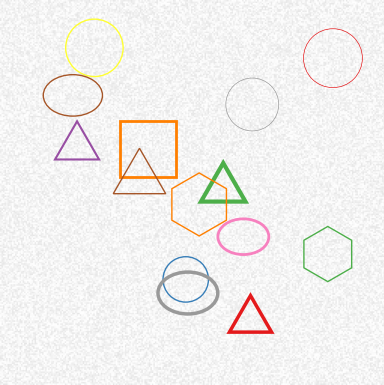[{"shape": "circle", "thickness": 0.5, "radius": 0.38, "center": [0.865, 0.849]}, {"shape": "triangle", "thickness": 2.5, "radius": 0.32, "center": [0.651, 0.169]}, {"shape": "circle", "thickness": 1, "radius": 0.29, "center": [0.482, 0.274]}, {"shape": "hexagon", "thickness": 1, "radius": 0.36, "center": [0.851, 0.34]}, {"shape": "triangle", "thickness": 3, "radius": 0.33, "center": [0.58, 0.51]}, {"shape": "triangle", "thickness": 1.5, "radius": 0.33, "center": [0.2, 0.619]}, {"shape": "square", "thickness": 2, "radius": 0.37, "center": [0.384, 0.613]}, {"shape": "hexagon", "thickness": 1, "radius": 0.41, "center": [0.517, 0.469]}, {"shape": "circle", "thickness": 1, "radius": 0.37, "center": [0.245, 0.876]}, {"shape": "triangle", "thickness": 1, "radius": 0.39, "center": [0.362, 0.536]}, {"shape": "oval", "thickness": 1, "radius": 0.38, "center": [0.189, 0.752]}, {"shape": "oval", "thickness": 2, "radius": 0.33, "center": [0.632, 0.385]}, {"shape": "circle", "thickness": 0.5, "radius": 0.34, "center": [0.655, 0.729]}, {"shape": "oval", "thickness": 2.5, "radius": 0.39, "center": [0.488, 0.239]}]